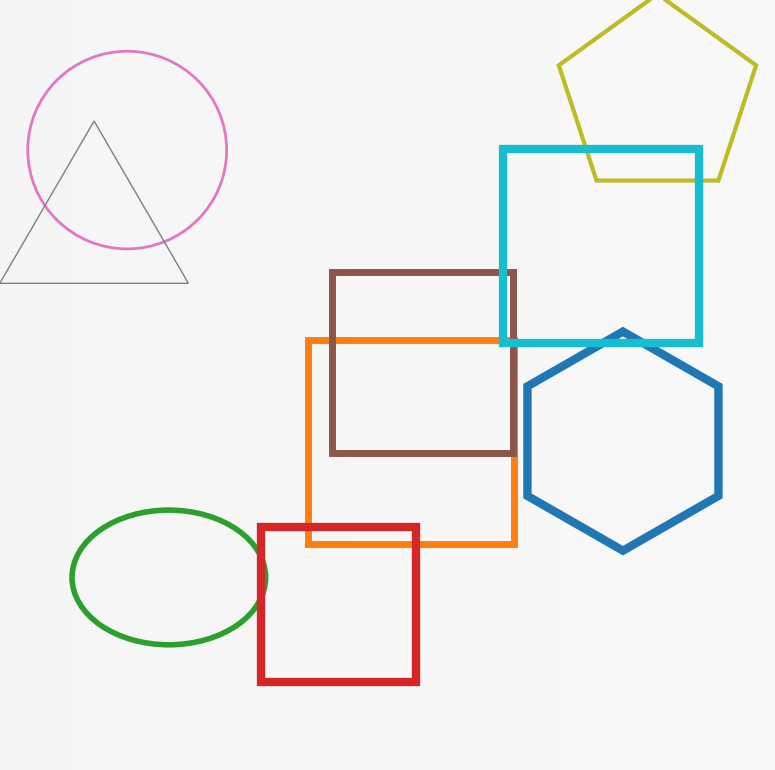[{"shape": "hexagon", "thickness": 3, "radius": 0.71, "center": [0.804, 0.427]}, {"shape": "square", "thickness": 2.5, "radius": 0.66, "center": [0.53, 0.426]}, {"shape": "oval", "thickness": 2, "radius": 0.62, "center": [0.218, 0.25]}, {"shape": "square", "thickness": 3, "radius": 0.5, "center": [0.437, 0.215]}, {"shape": "square", "thickness": 2.5, "radius": 0.59, "center": [0.545, 0.529]}, {"shape": "circle", "thickness": 1, "radius": 0.64, "center": [0.164, 0.805]}, {"shape": "triangle", "thickness": 0.5, "radius": 0.7, "center": [0.121, 0.702]}, {"shape": "pentagon", "thickness": 1.5, "radius": 0.67, "center": [0.848, 0.874]}, {"shape": "square", "thickness": 3, "radius": 0.63, "center": [0.775, 0.681]}]